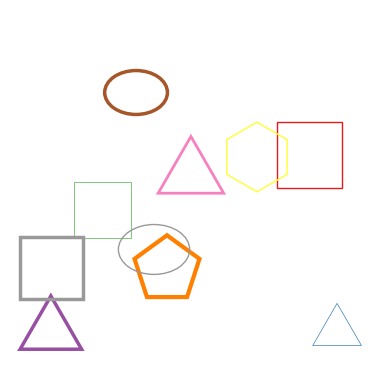[{"shape": "square", "thickness": 1, "radius": 0.43, "center": [0.804, 0.598]}, {"shape": "triangle", "thickness": 0.5, "radius": 0.37, "center": [0.876, 0.139]}, {"shape": "square", "thickness": 0.5, "radius": 0.37, "center": [0.266, 0.455]}, {"shape": "triangle", "thickness": 2.5, "radius": 0.46, "center": [0.132, 0.139]}, {"shape": "pentagon", "thickness": 3, "radius": 0.44, "center": [0.434, 0.3]}, {"shape": "hexagon", "thickness": 1, "radius": 0.45, "center": [0.667, 0.592]}, {"shape": "oval", "thickness": 2.5, "radius": 0.41, "center": [0.353, 0.76]}, {"shape": "triangle", "thickness": 2, "radius": 0.49, "center": [0.496, 0.547]}, {"shape": "square", "thickness": 2.5, "radius": 0.41, "center": [0.133, 0.304]}, {"shape": "oval", "thickness": 1, "radius": 0.46, "center": [0.4, 0.352]}]